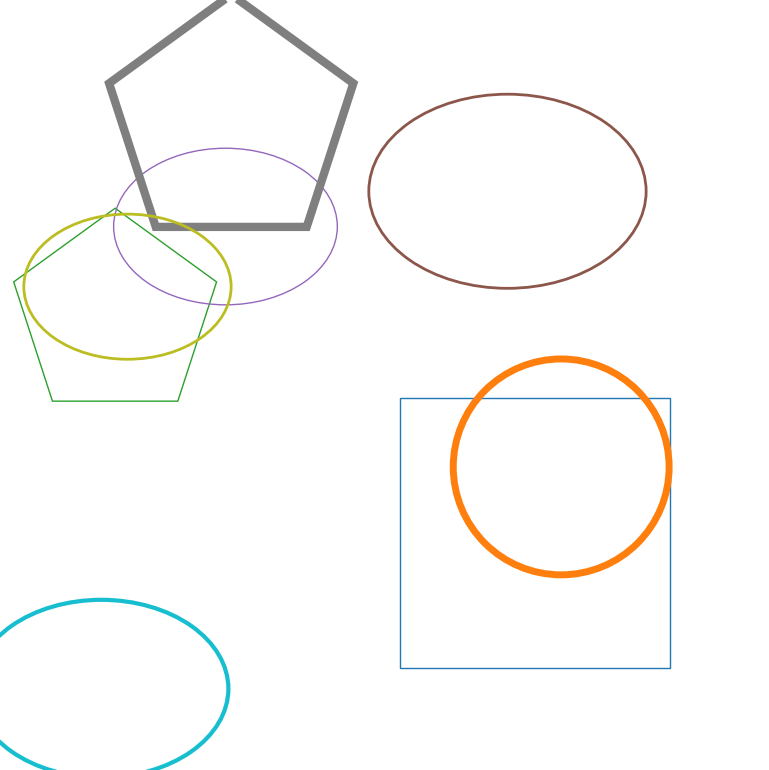[{"shape": "square", "thickness": 0.5, "radius": 0.88, "center": [0.694, 0.308]}, {"shape": "circle", "thickness": 2.5, "radius": 0.7, "center": [0.729, 0.394]}, {"shape": "pentagon", "thickness": 0.5, "radius": 0.69, "center": [0.15, 0.591]}, {"shape": "oval", "thickness": 0.5, "radius": 0.73, "center": [0.293, 0.706]}, {"shape": "oval", "thickness": 1, "radius": 0.9, "center": [0.659, 0.752]}, {"shape": "pentagon", "thickness": 3, "radius": 0.83, "center": [0.3, 0.84]}, {"shape": "oval", "thickness": 1, "radius": 0.67, "center": [0.166, 0.628]}, {"shape": "oval", "thickness": 1.5, "radius": 0.82, "center": [0.132, 0.106]}]